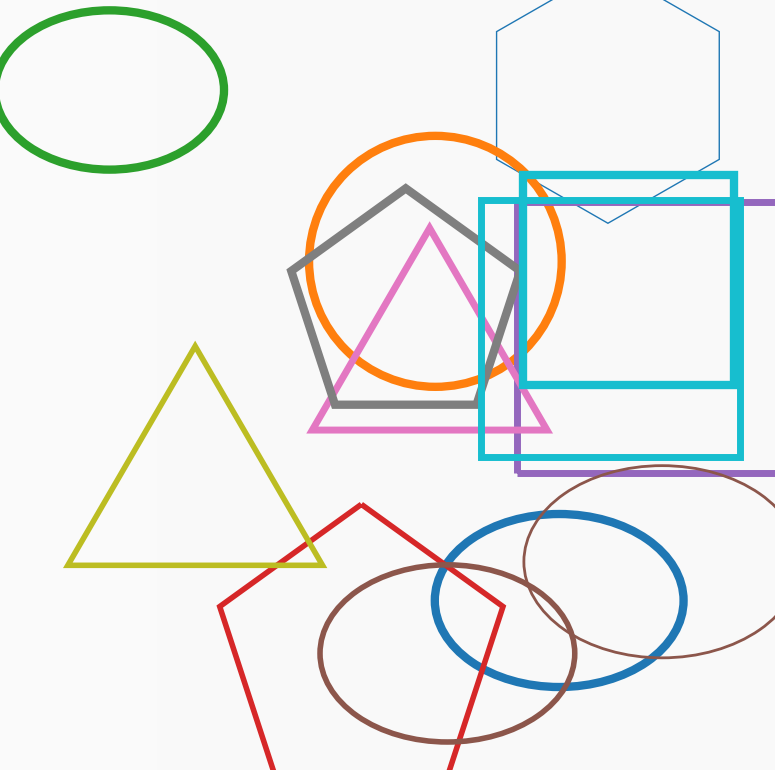[{"shape": "oval", "thickness": 3, "radius": 0.8, "center": [0.722, 0.22]}, {"shape": "hexagon", "thickness": 0.5, "radius": 0.83, "center": [0.784, 0.876]}, {"shape": "circle", "thickness": 3, "radius": 0.81, "center": [0.562, 0.661]}, {"shape": "oval", "thickness": 3, "radius": 0.74, "center": [0.141, 0.883]}, {"shape": "pentagon", "thickness": 2, "radius": 0.96, "center": [0.466, 0.153]}, {"shape": "square", "thickness": 2.5, "radius": 0.88, "center": [0.844, 0.562]}, {"shape": "oval", "thickness": 2, "radius": 0.82, "center": [0.577, 0.151]}, {"shape": "oval", "thickness": 1, "radius": 0.89, "center": [0.854, 0.27]}, {"shape": "triangle", "thickness": 2.5, "radius": 0.87, "center": [0.554, 0.529]}, {"shape": "pentagon", "thickness": 3, "radius": 0.78, "center": [0.524, 0.6]}, {"shape": "triangle", "thickness": 2, "radius": 0.95, "center": [0.252, 0.361]}, {"shape": "square", "thickness": 3, "radius": 0.68, "center": [0.811, 0.636]}, {"shape": "square", "thickness": 2.5, "radius": 0.83, "center": [0.788, 0.573]}]